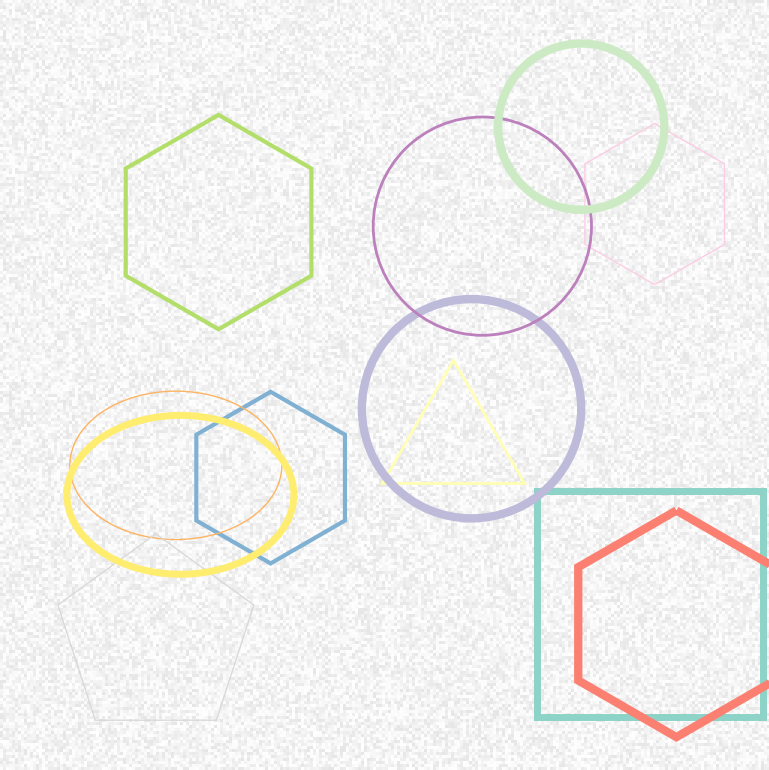[{"shape": "square", "thickness": 2.5, "radius": 0.74, "center": [0.844, 0.215]}, {"shape": "triangle", "thickness": 1, "radius": 0.53, "center": [0.589, 0.425]}, {"shape": "circle", "thickness": 3, "radius": 0.71, "center": [0.612, 0.469]}, {"shape": "hexagon", "thickness": 3, "radius": 0.74, "center": [0.878, 0.19]}, {"shape": "hexagon", "thickness": 1.5, "radius": 0.56, "center": [0.351, 0.38]}, {"shape": "oval", "thickness": 0.5, "radius": 0.69, "center": [0.228, 0.396]}, {"shape": "hexagon", "thickness": 1.5, "radius": 0.7, "center": [0.284, 0.712]}, {"shape": "hexagon", "thickness": 0.5, "radius": 0.52, "center": [0.85, 0.735]}, {"shape": "pentagon", "thickness": 0.5, "radius": 0.67, "center": [0.202, 0.173]}, {"shape": "circle", "thickness": 1, "radius": 0.71, "center": [0.626, 0.706]}, {"shape": "circle", "thickness": 3, "radius": 0.54, "center": [0.755, 0.836]}, {"shape": "oval", "thickness": 2.5, "radius": 0.74, "center": [0.234, 0.357]}]